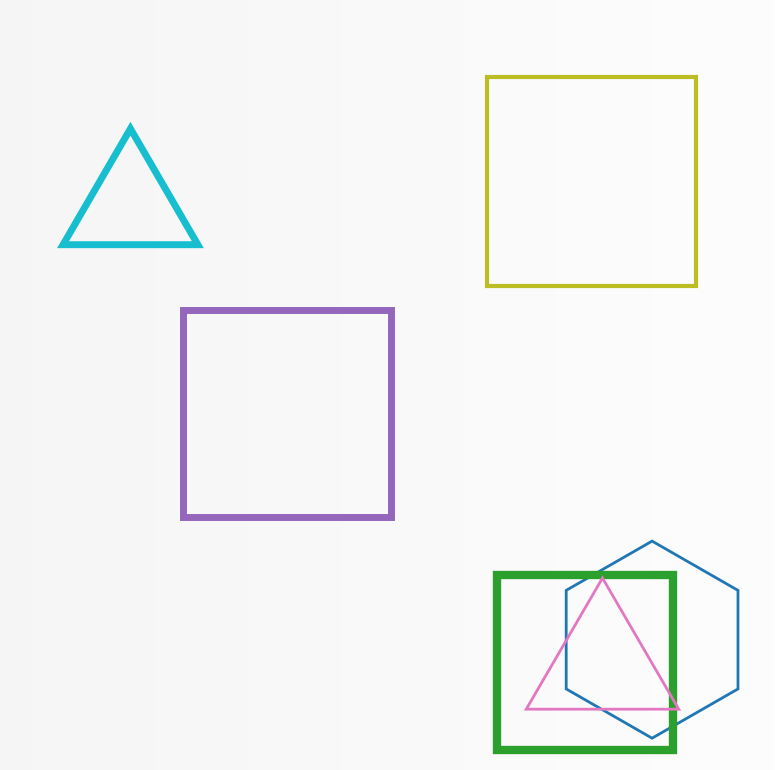[{"shape": "hexagon", "thickness": 1, "radius": 0.64, "center": [0.841, 0.169]}, {"shape": "square", "thickness": 3, "radius": 0.57, "center": [0.755, 0.14]}, {"shape": "square", "thickness": 2.5, "radius": 0.67, "center": [0.371, 0.463]}, {"shape": "triangle", "thickness": 1, "radius": 0.57, "center": [0.777, 0.136]}, {"shape": "square", "thickness": 1.5, "radius": 0.68, "center": [0.763, 0.764]}, {"shape": "triangle", "thickness": 2.5, "radius": 0.5, "center": [0.168, 0.732]}]